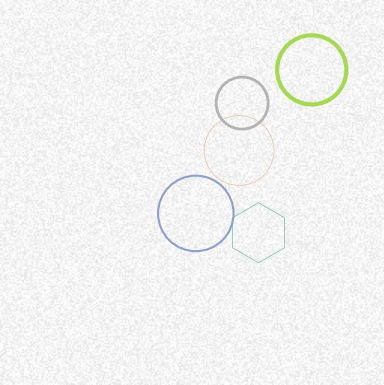[{"shape": "hexagon", "thickness": 0.5, "radius": 0.39, "center": [0.672, 0.395]}, {"shape": "circle", "thickness": 1.5, "radius": 0.49, "center": [0.509, 0.446]}, {"shape": "circle", "thickness": 3, "radius": 0.45, "center": [0.81, 0.818]}, {"shape": "circle", "thickness": 0.5, "radius": 0.45, "center": [0.621, 0.609]}, {"shape": "circle", "thickness": 2, "radius": 0.34, "center": [0.629, 0.732]}]